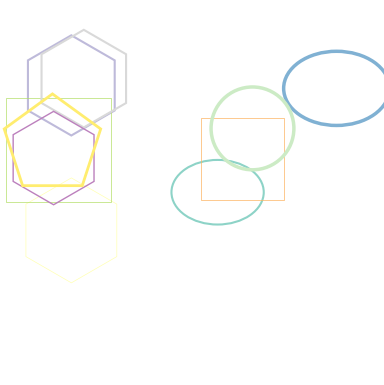[{"shape": "oval", "thickness": 1.5, "radius": 0.6, "center": [0.565, 0.501]}, {"shape": "hexagon", "thickness": 0.5, "radius": 0.68, "center": [0.185, 0.402]}, {"shape": "hexagon", "thickness": 1.5, "radius": 0.65, "center": [0.185, 0.778]}, {"shape": "oval", "thickness": 2.5, "radius": 0.69, "center": [0.874, 0.77]}, {"shape": "square", "thickness": 0.5, "radius": 0.53, "center": [0.63, 0.588]}, {"shape": "square", "thickness": 0.5, "radius": 0.68, "center": [0.152, 0.611]}, {"shape": "hexagon", "thickness": 1.5, "radius": 0.63, "center": [0.218, 0.796]}, {"shape": "hexagon", "thickness": 1, "radius": 0.61, "center": [0.139, 0.589]}, {"shape": "circle", "thickness": 2.5, "radius": 0.54, "center": [0.656, 0.667]}, {"shape": "pentagon", "thickness": 2, "radius": 0.66, "center": [0.136, 0.624]}]